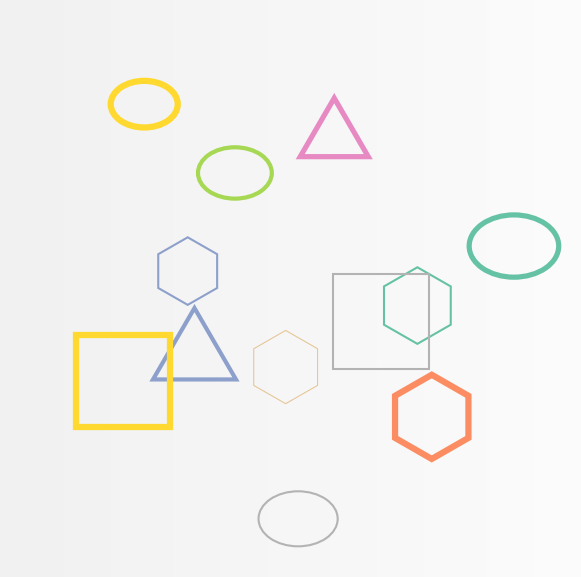[{"shape": "hexagon", "thickness": 1, "radius": 0.33, "center": [0.718, 0.47]}, {"shape": "oval", "thickness": 2.5, "radius": 0.39, "center": [0.884, 0.573]}, {"shape": "hexagon", "thickness": 3, "radius": 0.36, "center": [0.743, 0.277]}, {"shape": "triangle", "thickness": 2, "radius": 0.41, "center": [0.335, 0.383]}, {"shape": "hexagon", "thickness": 1, "radius": 0.29, "center": [0.323, 0.53]}, {"shape": "triangle", "thickness": 2.5, "radius": 0.34, "center": [0.575, 0.762]}, {"shape": "oval", "thickness": 2, "radius": 0.32, "center": [0.404, 0.7]}, {"shape": "square", "thickness": 3, "radius": 0.4, "center": [0.212, 0.34]}, {"shape": "oval", "thickness": 3, "radius": 0.29, "center": [0.248, 0.819]}, {"shape": "hexagon", "thickness": 0.5, "radius": 0.32, "center": [0.491, 0.364]}, {"shape": "square", "thickness": 1, "radius": 0.41, "center": [0.656, 0.443]}, {"shape": "oval", "thickness": 1, "radius": 0.34, "center": [0.513, 0.101]}]